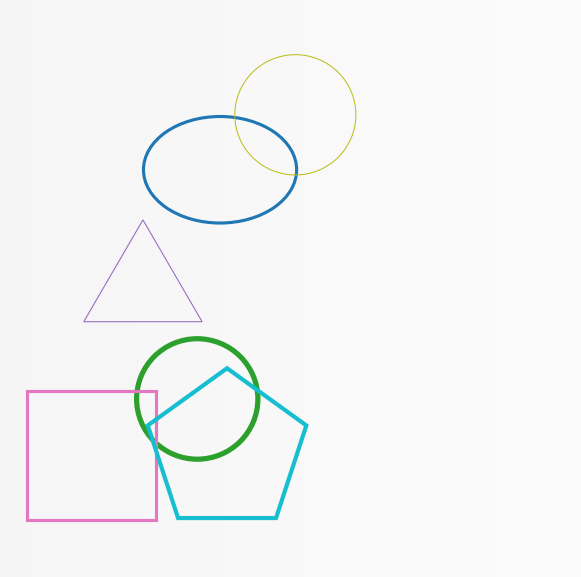[{"shape": "oval", "thickness": 1.5, "radius": 0.66, "center": [0.379, 0.705]}, {"shape": "circle", "thickness": 2.5, "radius": 0.52, "center": [0.339, 0.308]}, {"shape": "triangle", "thickness": 0.5, "radius": 0.59, "center": [0.246, 0.501]}, {"shape": "square", "thickness": 1.5, "radius": 0.56, "center": [0.157, 0.211]}, {"shape": "circle", "thickness": 0.5, "radius": 0.52, "center": [0.508, 0.8]}, {"shape": "pentagon", "thickness": 2, "radius": 0.72, "center": [0.391, 0.218]}]